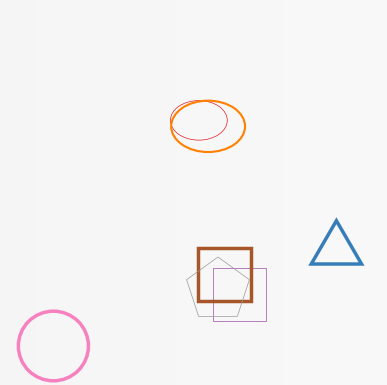[{"shape": "oval", "thickness": 0.5, "radius": 0.37, "center": [0.513, 0.687]}, {"shape": "triangle", "thickness": 2.5, "radius": 0.37, "center": [0.868, 0.352]}, {"shape": "square", "thickness": 0.5, "radius": 0.34, "center": [0.617, 0.235]}, {"shape": "oval", "thickness": 1.5, "radius": 0.48, "center": [0.537, 0.672]}, {"shape": "square", "thickness": 2.5, "radius": 0.34, "center": [0.579, 0.287]}, {"shape": "circle", "thickness": 2.5, "radius": 0.45, "center": [0.138, 0.101]}, {"shape": "pentagon", "thickness": 0.5, "radius": 0.43, "center": [0.563, 0.247]}]